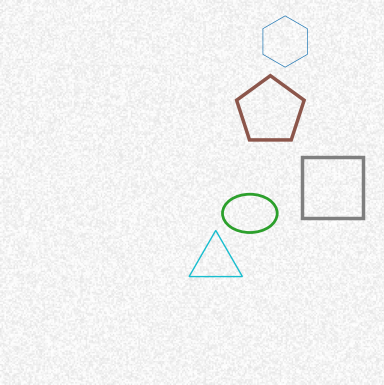[{"shape": "hexagon", "thickness": 0.5, "radius": 0.33, "center": [0.741, 0.892]}, {"shape": "oval", "thickness": 2, "radius": 0.36, "center": [0.649, 0.446]}, {"shape": "pentagon", "thickness": 2.5, "radius": 0.46, "center": [0.702, 0.711]}, {"shape": "square", "thickness": 2.5, "radius": 0.4, "center": [0.864, 0.513]}, {"shape": "triangle", "thickness": 1, "radius": 0.4, "center": [0.56, 0.322]}]